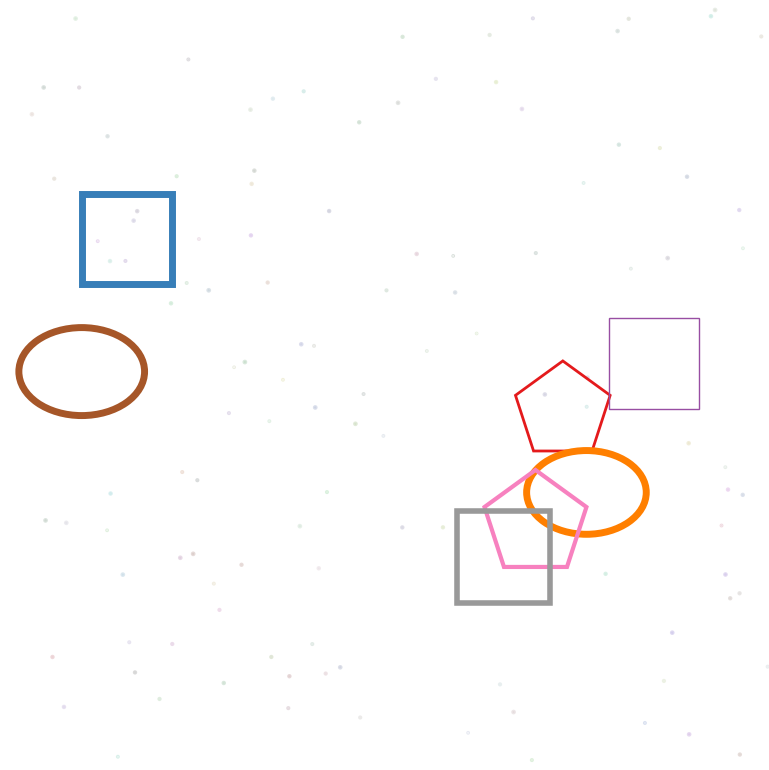[{"shape": "pentagon", "thickness": 1, "radius": 0.32, "center": [0.731, 0.467]}, {"shape": "square", "thickness": 2.5, "radius": 0.29, "center": [0.165, 0.69]}, {"shape": "square", "thickness": 0.5, "radius": 0.29, "center": [0.849, 0.528]}, {"shape": "oval", "thickness": 2.5, "radius": 0.39, "center": [0.762, 0.36]}, {"shape": "oval", "thickness": 2.5, "radius": 0.41, "center": [0.106, 0.517]}, {"shape": "pentagon", "thickness": 1.5, "radius": 0.35, "center": [0.695, 0.32]}, {"shape": "square", "thickness": 2, "radius": 0.3, "center": [0.654, 0.277]}]